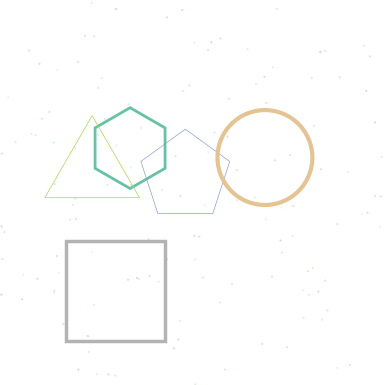[{"shape": "hexagon", "thickness": 2, "radius": 0.52, "center": [0.338, 0.615]}, {"shape": "pentagon", "thickness": 0.5, "radius": 0.61, "center": [0.481, 0.543]}, {"shape": "triangle", "thickness": 0.5, "radius": 0.71, "center": [0.239, 0.558]}, {"shape": "circle", "thickness": 3, "radius": 0.62, "center": [0.688, 0.591]}, {"shape": "square", "thickness": 2.5, "radius": 0.65, "center": [0.3, 0.244]}]